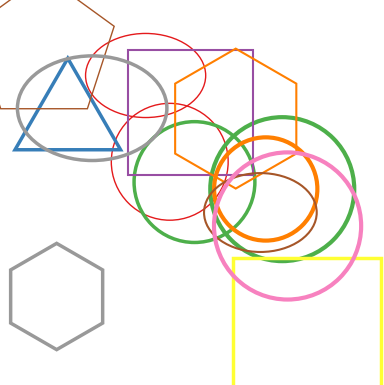[{"shape": "oval", "thickness": 1, "radius": 0.78, "center": [0.378, 0.804]}, {"shape": "circle", "thickness": 1, "radius": 0.76, "center": [0.441, 0.58]}, {"shape": "triangle", "thickness": 2.5, "radius": 0.79, "center": [0.176, 0.69]}, {"shape": "circle", "thickness": 2.5, "radius": 0.78, "center": [0.505, 0.527]}, {"shape": "circle", "thickness": 3, "radius": 0.93, "center": [0.733, 0.509]}, {"shape": "square", "thickness": 1.5, "radius": 0.81, "center": [0.495, 0.709]}, {"shape": "hexagon", "thickness": 1.5, "radius": 0.91, "center": [0.612, 0.692]}, {"shape": "circle", "thickness": 3, "radius": 0.67, "center": [0.69, 0.509]}, {"shape": "square", "thickness": 2.5, "radius": 0.96, "center": [0.797, 0.137]}, {"shape": "pentagon", "thickness": 1, "radius": 0.96, "center": [0.114, 0.873]}, {"shape": "oval", "thickness": 1.5, "radius": 0.73, "center": [0.676, 0.448]}, {"shape": "circle", "thickness": 3, "radius": 0.96, "center": [0.747, 0.413]}, {"shape": "oval", "thickness": 2.5, "radius": 0.97, "center": [0.239, 0.719]}, {"shape": "hexagon", "thickness": 2.5, "radius": 0.69, "center": [0.147, 0.23]}]